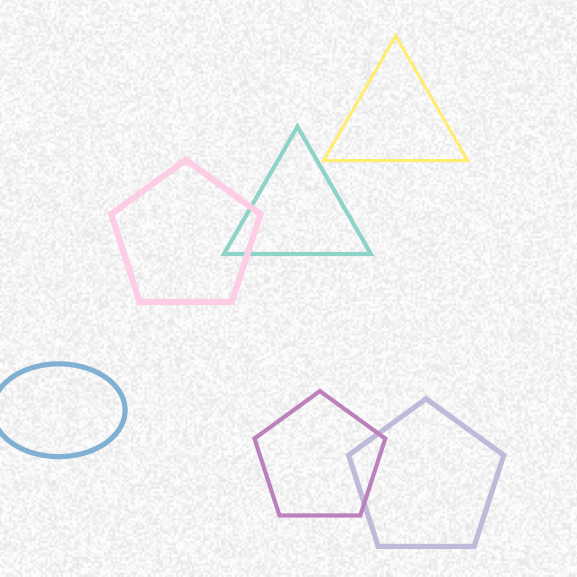[{"shape": "triangle", "thickness": 2, "radius": 0.74, "center": [0.515, 0.633]}, {"shape": "pentagon", "thickness": 2.5, "radius": 0.71, "center": [0.738, 0.167]}, {"shape": "oval", "thickness": 2.5, "radius": 0.57, "center": [0.102, 0.289]}, {"shape": "pentagon", "thickness": 3, "radius": 0.68, "center": [0.322, 0.586]}, {"shape": "pentagon", "thickness": 2, "radius": 0.6, "center": [0.554, 0.203]}, {"shape": "triangle", "thickness": 1.5, "radius": 0.72, "center": [0.685, 0.793]}]